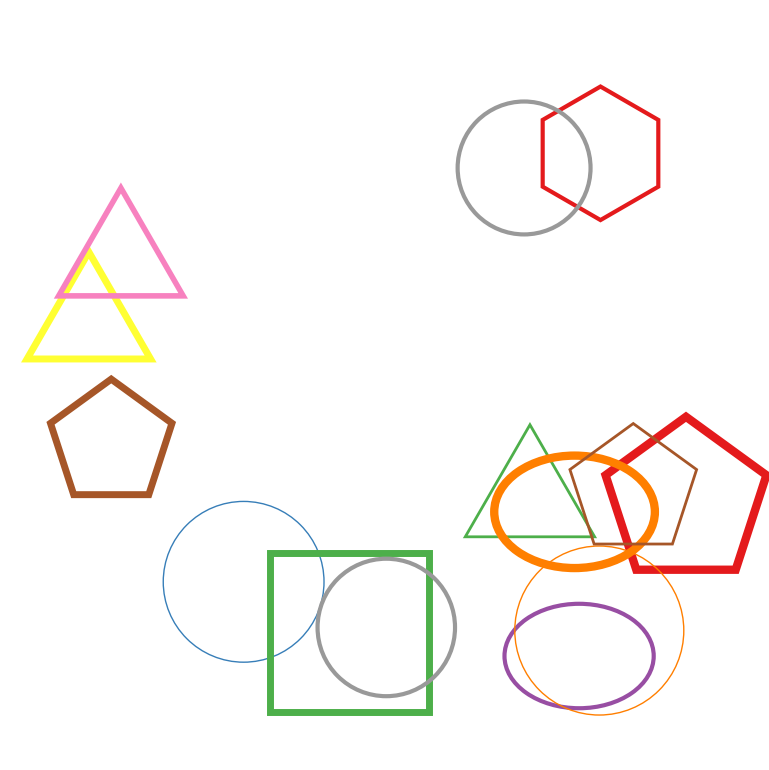[{"shape": "pentagon", "thickness": 3, "radius": 0.55, "center": [0.891, 0.349]}, {"shape": "hexagon", "thickness": 1.5, "radius": 0.43, "center": [0.78, 0.801]}, {"shape": "circle", "thickness": 0.5, "radius": 0.52, "center": [0.316, 0.244]}, {"shape": "triangle", "thickness": 1, "radius": 0.49, "center": [0.688, 0.351]}, {"shape": "square", "thickness": 2.5, "radius": 0.52, "center": [0.454, 0.178]}, {"shape": "oval", "thickness": 1.5, "radius": 0.48, "center": [0.752, 0.148]}, {"shape": "circle", "thickness": 0.5, "radius": 0.55, "center": [0.778, 0.181]}, {"shape": "oval", "thickness": 3, "radius": 0.52, "center": [0.746, 0.335]}, {"shape": "triangle", "thickness": 2.5, "radius": 0.46, "center": [0.115, 0.58]}, {"shape": "pentagon", "thickness": 1, "radius": 0.43, "center": [0.822, 0.363]}, {"shape": "pentagon", "thickness": 2.5, "radius": 0.41, "center": [0.144, 0.425]}, {"shape": "triangle", "thickness": 2, "radius": 0.47, "center": [0.157, 0.662]}, {"shape": "circle", "thickness": 1.5, "radius": 0.45, "center": [0.502, 0.185]}, {"shape": "circle", "thickness": 1.5, "radius": 0.43, "center": [0.681, 0.782]}]